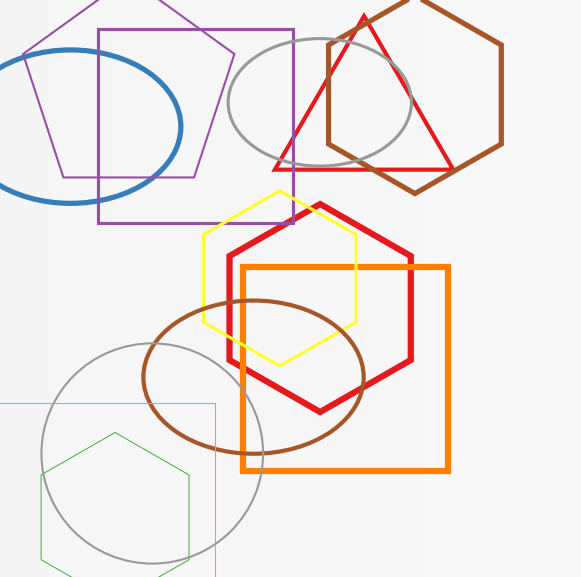[{"shape": "hexagon", "thickness": 3, "radius": 0.9, "center": [0.551, 0.466]}, {"shape": "triangle", "thickness": 2, "radius": 0.89, "center": [0.626, 0.794]}, {"shape": "oval", "thickness": 2.5, "radius": 0.95, "center": [0.121, 0.78]}, {"shape": "hexagon", "thickness": 0.5, "radius": 0.73, "center": [0.198, 0.103]}, {"shape": "pentagon", "thickness": 1, "radius": 0.96, "center": [0.221, 0.847]}, {"shape": "square", "thickness": 1.5, "radius": 0.84, "center": [0.336, 0.78]}, {"shape": "square", "thickness": 3, "radius": 0.88, "center": [0.595, 0.359]}, {"shape": "hexagon", "thickness": 1.5, "radius": 0.76, "center": [0.481, 0.517]}, {"shape": "oval", "thickness": 2, "radius": 0.95, "center": [0.436, 0.346]}, {"shape": "hexagon", "thickness": 2.5, "radius": 0.86, "center": [0.714, 0.836]}, {"shape": "square", "thickness": 0.5, "radius": 0.93, "center": [0.184, 0.115]}, {"shape": "oval", "thickness": 1.5, "radius": 0.79, "center": [0.55, 0.822]}, {"shape": "circle", "thickness": 1, "radius": 0.95, "center": [0.262, 0.214]}]